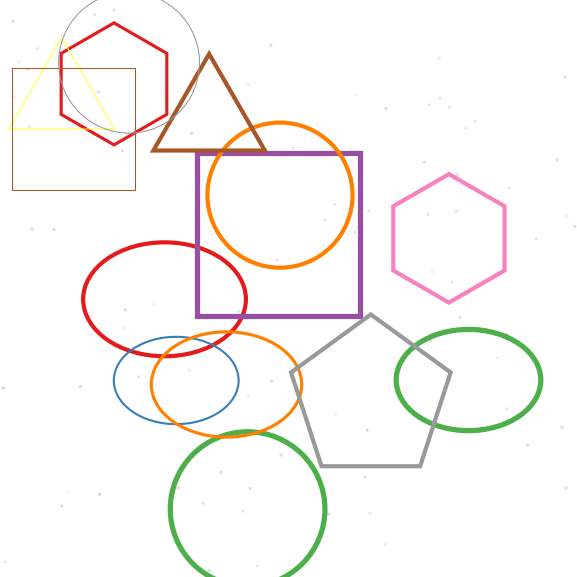[{"shape": "oval", "thickness": 2, "radius": 0.7, "center": [0.285, 0.481]}, {"shape": "hexagon", "thickness": 1.5, "radius": 0.53, "center": [0.197, 0.854]}, {"shape": "oval", "thickness": 1, "radius": 0.54, "center": [0.305, 0.34]}, {"shape": "circle", "thickness": 2.5, "radius": 0.67, "center": [0.429, 0.118]}, {"shape": "oval", "thickness": 2.5, "radius": 0.63, "center": [0.811, 0.341]}, {"shape": "square", "thickness": 2.5, "radius": 0.7, "center": [0.482, 0.593]}, {"shape": "oval", "thickness": 1.5, "radius": 0.65, "center": [0.392, 0.333]}, {"shape": "circle", "thickness": 2, "radius": 0.63, "center": [0.485, 0.661]}, {"shape": "triangle", "thickness": 0.5, "radius": 0.53, "center": [0.107, 0.828]}, {"shape": "triangle", "thickness": 2, "radius": 0.56, "center": [0.362, 0.794]}, {"shape": "square", "thickness": 0.5, "radius": 0.53, "center": [0.128, 0.776]}, {"shape": "hexagon", "thickness": 2, "radius": 0.56, "center": [0.777, 0.586]}, {"shape": "circle", "thickness": 0.5, "radius": 0.61, "center": [0.224, 0.891]}, {"shape": "pentagon", "thickness": 2, "radius": 0.73, "center": [0.642, 0.309]}]